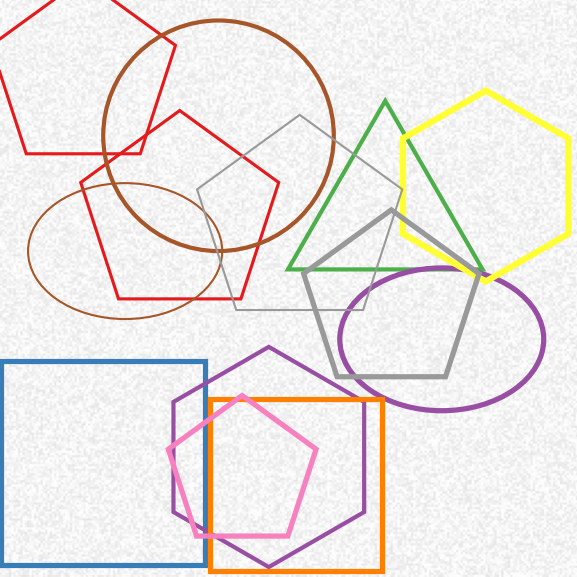[{"shape": "pentagon", "thickness": 1.5, "radius": 0.9, "center": [0.311, 0.627]}, {"shape": "pentagon", "thickness": 1.5, "radius": 0.84, "center": [0.144, 0.869]}, {"shape": "square", "thickness": 2.5, "radius": 0.88, "center": [0.179, 0.197]}, {"shape": "triangle", "thickness": 2, "radius": 0.97, "center": [0.667, 0.63]}, {"shape": "hexagon", "thickness": 2, "radius": 0.95, "center": [0.465, 0.208]}, {"shape": "oval", "thickness": 2.5, "radius": 0.88, "center": [0.765, 0.412]}, {"shape": "square", "thickness": 2.5, "radius": 0.75, "center": [0.513, 0.159]}, {"shape": "hexagon", "thickness": 3, "radius": 0.83, "center": [0.841, 0.677]}, {"shape": "oval", "thickness": 1, "radius": 0.84, "center": [0.217, 0.564]}, {"shape": "circle", "thickness": 2, "radius": 1.0, "center": [0.378, 0.764]}, {"shape": "pentagon", "thickness": 2.5, "radius": 0.67, "center": [0.419, 0.18]}, {"shape": "pentagon", "thickness": 2.5, "radius": 0.8, "center": [0.678, 0.476]}, {"shape": "pentagon", "thickness": 1, "radius": 0.93, "center": [0.519, 0.613]}]